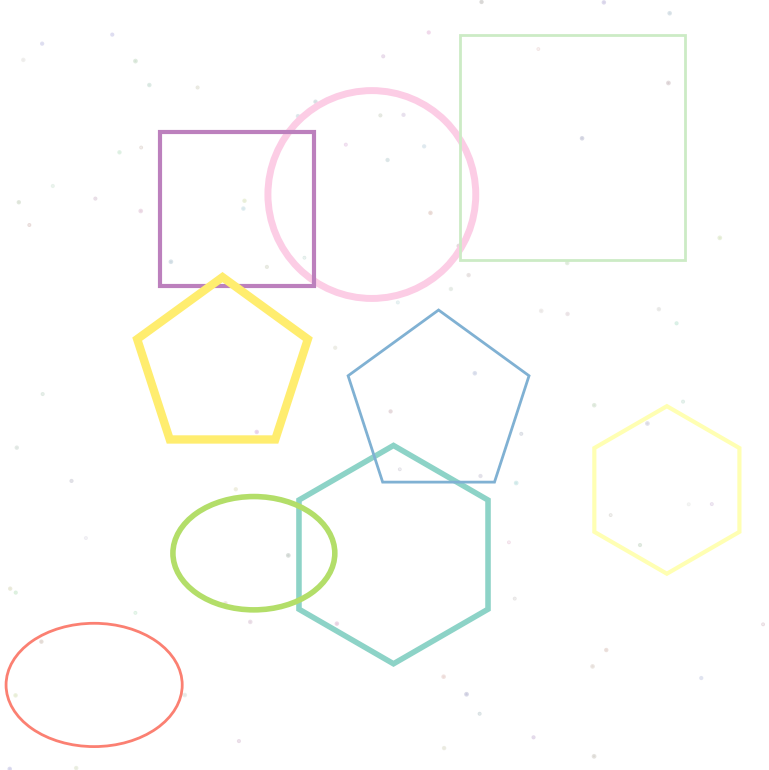[{"shape": "hexagon", "thickness": 2, "radius": 0.71, "center": [0.511, 0.28]}, {"shape": "hexagon", "thickness": 1.5, "radius": 0.54, "center": [0.866, 0.364]}, {"shape": "oval", "thickness": 1, "radius": 0.57, "center": [0.122, 0.11]}, {"shape": "pentagon", "thickness": 1, "radius": 0.62, "center": [0.57, 0.474]}, {"shape": "oval", "thickness": 2, "radius": 0.53, "center": [0.33, 0.282]}, {"shape": "circle", "thickness": 2.5, "radius": 0.67, "center": [0.483, 0.747]}, {"shape": "square", "thickness": 1.5, "radius": 0.5, "center": [0.308, 0.728]}, {"shape": "square", "thickness": 1, "radius": 0.73, "center": [0.744, 0.809]}, {"shape": "pentagon", "thickness": 3, "radius": 0.58, "center": [0.289, 0.524]}]